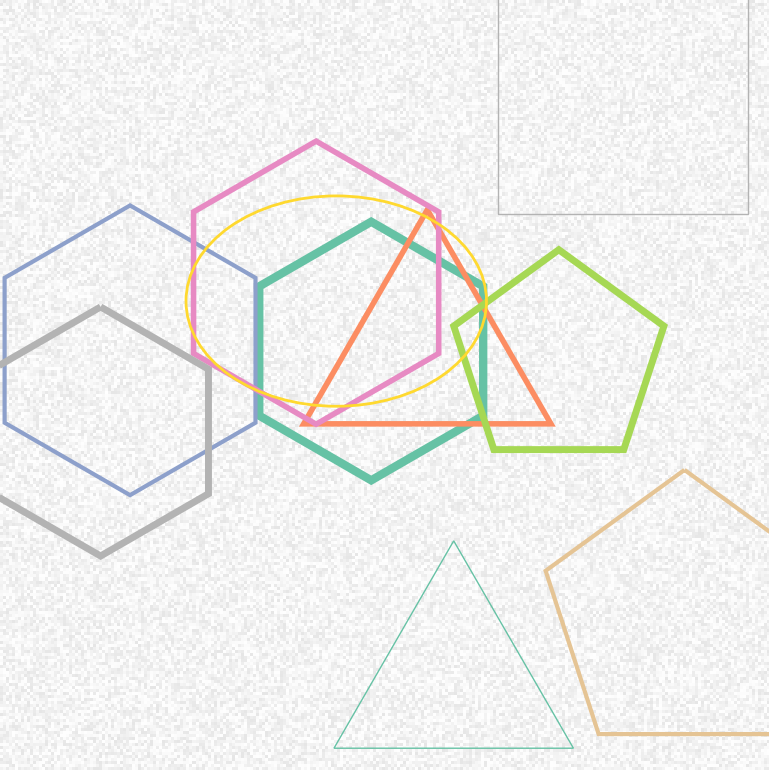[{"shape": "triangle", "thickness": 0.5, "radius": 0.9, "center": [0.589, 0.118]}, {"shape": "hexagon", "thickness": 3, "radius": 0.84, "center": [0.482, 0.544]}, {"shape": "triangle", "thickness": 2, "radius": 0.93, "center": [0.555, 0.542]}, {"shape": "hexagon", "thickness": 1.5, "radius": 0.94, "center": [0.169, 0.545]}, {"shape": "hexagon", "thickness": 2, "radius": 0.92, "center": [0.411, 0.633]}, {"shape": "pentagon", "thickness": 2.5, "radius": 0.72, "center": [0.726, 0.532]}, {"shape": "oval", "thickness": 1, "radius": 0.98, "center": [0.437, 0.609]}, {"shape": "pentagon", "thickness": 1.5, "radius": 0.95, "center": [0.889, 0.2]}, {"shape": "hexagon", "thickness": 2.5, "radius": 0.81, "center": [0.131, 0.44]}, {"shape": "square", "thickness": 0.5, "radius": 0.81, "center": [0.809, 0.884]}]